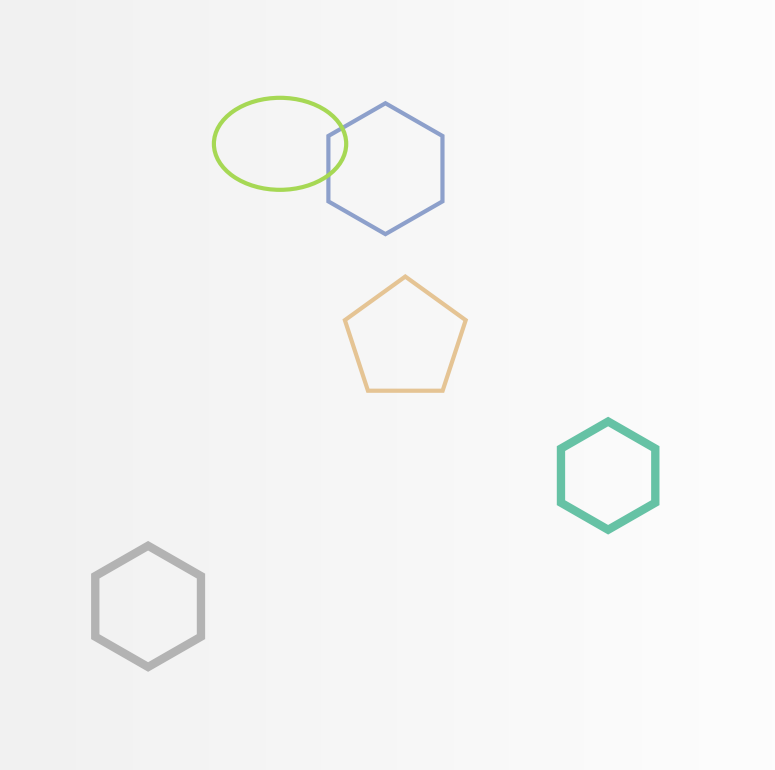[{"shape": "hexagon", "thickness": 3, "radius": 0.35, "center": [0.785, 0.382]}, {"shape": "hexagon", "thickness": 1.5, "radius": 0.42, "center": [0.497, 0.781]}, {"shape": "oval", "thickness": 1.5, "radius": 0.43, "center": [0.361, 0.813]}, {"shape": "pentagon", "thickness": 1.5, "radius": 0.41, "center": [0.523, 0.559]}, {"shape": "hexagon", "thickness": 3, "radius": 0.39, "center": [0.191, 0.213]}]